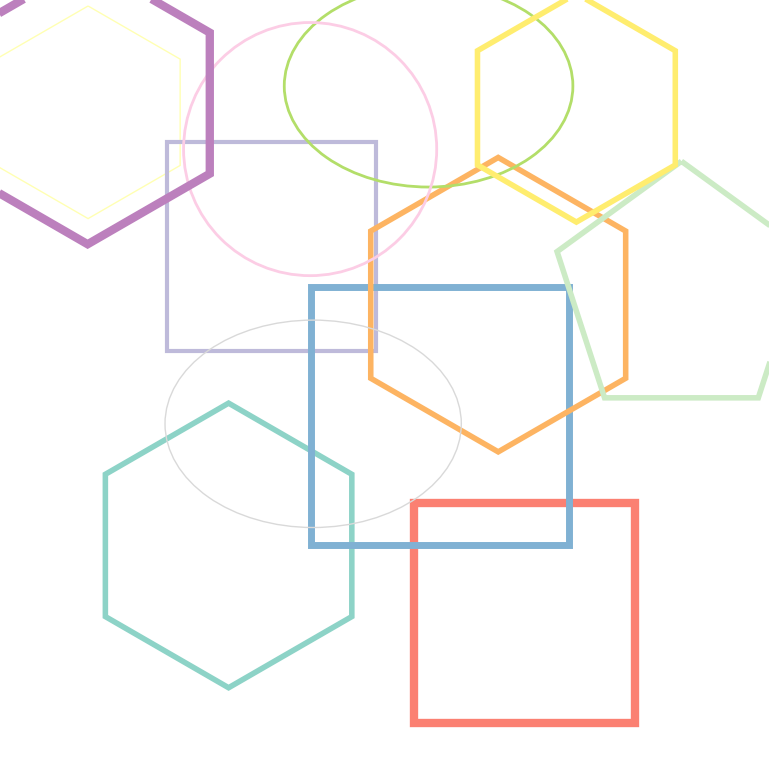[{"shape": "hexagon", "thickness": 2, "radius": 0.92, "center": [0.297, 0.292]}, {"shape": "hexagon", "thickness": 0.5, "radius": 0.69, "center": [0.114, 0.854]}, {"shape": "square", "thickness": 1.5, "radius": 0.68, "center": [0.353, 0.68]}, {"shape": "square", "thickness": 3, "radius": 0.72, "center": [0.681, 0.204]}, {"shape": "square", "thickness": 2.5, "radius": 0.84, "center": [0.572, 0.46]}, {"shape": "hexagon", "thickness": 2, "radius": 0.96, "center": [0.647, 0.604]}, {"shape": "oval", "thickness": 1, "radius": 0.94, "center": [0.557, 0.888]}, {"shape": "circle", "thickness": 1, "radius": 0.82, "center": [0.403, 0.806]}, {"shape": "oval", "thickness": 0.5, "radius": 0.96, "center": [0.407, 0.45]}, {"shape": "hexagon", "thickness": 3, "radius": 0.92, "center": [0.114, 0.866]}, {"shape": "pentagon", "thickness": 2, "radius": 0.85, "center": [0.885, 0.621]}, {"shape": "hexagon", "thickness": 2, "radius": 0.74, "center": [0.749, 0.86]}]